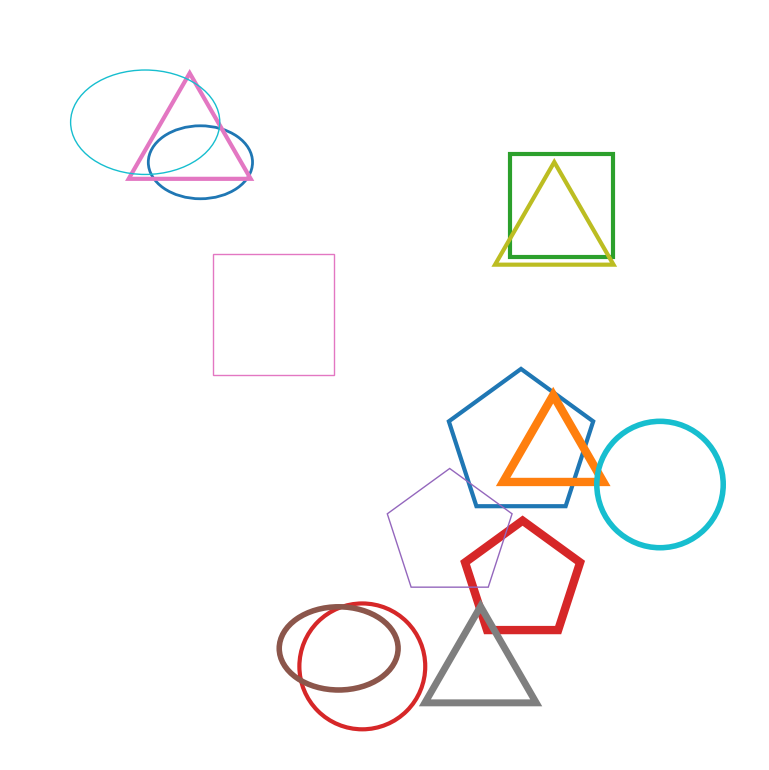[{"shape": "pentagon", "thickness": 1.5, "radius": 0.49, "center": [0.677, 0.422]}, {"shape": "oval", "thickness": 1, "radius": 0.34, "center": [0.26, 0.789]}, {"shape": "triangle", "thickness": 3, "radius": 0.38, "center": [0.718, 0.412]}, {"shape": "square", "thickness": 1.5, "radius": 0.33, "center": [0.729, 0.733]}, {"shape": "pentagon", "thickness": 3, "radius": 0.39, "center": [0.679, 0.245]}, {"shape": "circle", "thickness": 1.5, "radius": 0.41, "center": [0.471, 0.135]}, {"shape": "pentagon", "thickness": 0.5, "radius": 0.43, "center": [0.584, 0.306]}, {"shape": "oval", "thickness": 2, "radius": 0.39, "center": [0.44, 0.158]}, {"shape": "triangle", "thickness": 1.5, "radius": 0.46, "center": [0.246, 0.814]}, {"shape": "square", "thickness": 0.5, "radius": 0.39, "center": [0.355, 0.592]}, {"shape": "triangle", "thickness": 2.5, "radius": 0.42, "center": [0.624, 0.129]}, {"shape": "triangle", "thickness": 1.5, "radius": 0.44, "center": [0.72, 0.701]}, {"shape": "circle", "thickness": 2, "radius": 0.41, "center": [0.857, 0.371]}, {"shape": "oval", "thickness": 0.5, "radius": 0.48, "center": [0.189, 0.841]}]